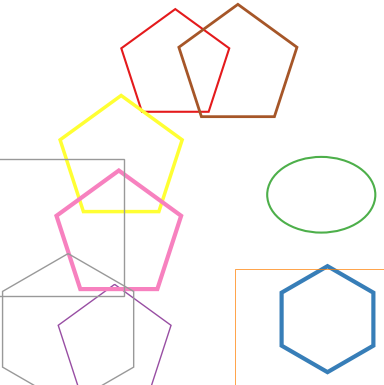[{"shape": "pentagon", "thickness": 1.5, "radius": 0.74, "center": [0.455, 0.829]}, {"shape": "hexagon", "thickness": 3, "radius": 0.69, "center": [0.851, 0.171]}, {"shape": "oval", "thickness": 1.5, "radius": 0.7, "center": [0.834, 0.494]}, {"shape": "pentagon", "thickness": 1, "radius": 0.77, "center": [0.298, 0.107]}, {"shape": "square", "thickness": 0.5, "radius": 0.96, "center": [0.804, 0.109]}, {"shape": "pentagon", "thickness": 2.5, "radius": 0.83, "center": [0.315, 0.585]}, {"shape": "pentagon", "thickness": 2, "radius": 0.81, "center": [0.618, 0.827]}, {"shape": "pentagon", "thickness": 3, "radius": 0.85, "center": [0.309, 0.387]}, {"shape": "square", "thickness": 1, "radius": 0.89, "center": [0.143, 0.409]}, {"shape": "hexagon", "thickness": 1, "radius": 0.98, "center": [0.177, 0.145]}]